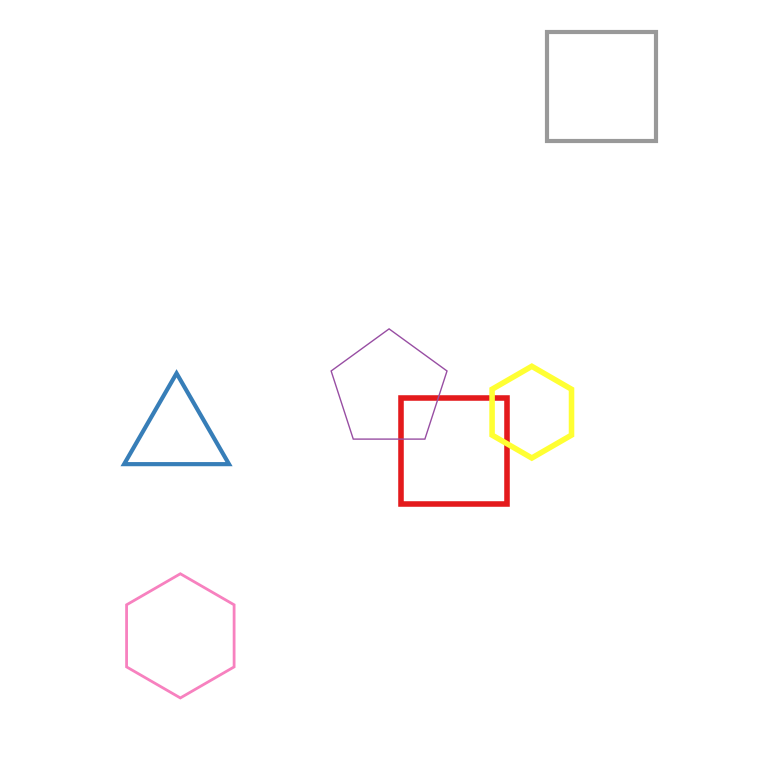[{"shape": "square", "thickness": 2, "radius": 0.34, "center": [0.59, 0.414]}, {"shape": "triangle", "thickness": 1.5, "radius": 0.39, "center": [0.229, 0.437]}, {"shape": "pentagon", "thickness": 0.5, "radius": 0.4, "center": [0.505, 0.494]}, {"shape": "hexagon", "thickness": 2, "radius": 0.3, "center": [0.691, 0.465]}, {"shape": "hexagon", "thickness": 1, "radius": 0.4, "center": [0.234, 0.174]}, {"shape": "square", "thickness": 1.5, "radius": 0.35, "center": [0.781, 0.887]}]